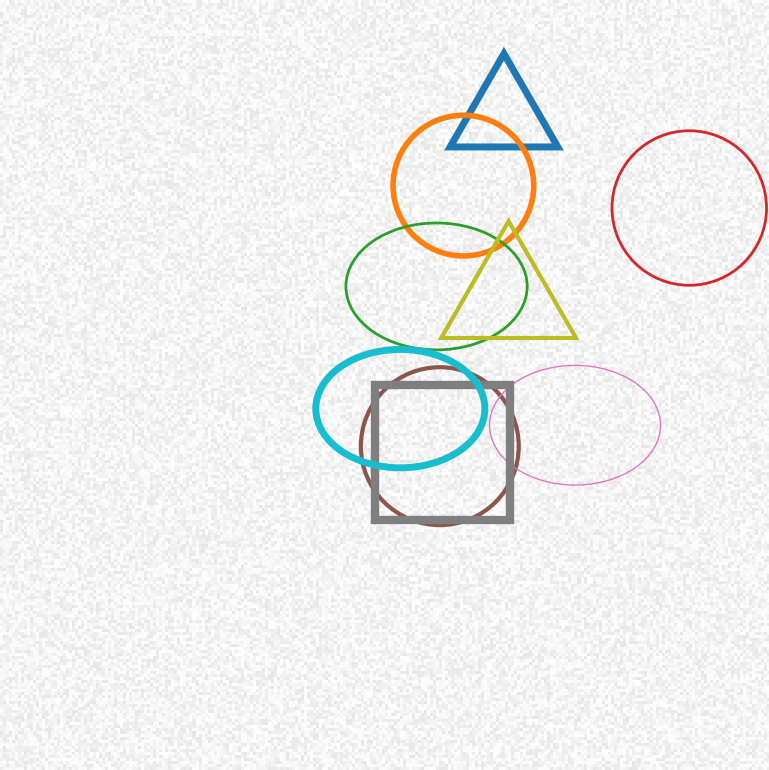[{"shape": "triangle", "thickness": 2.5, "radius": 0.4, "center": [0.654, 0.85]}, {"shape": "circle", "thickness": 2, "radius": 0.46, "center": [0.602, 0.759]}, {"shape": "oval", "thickness": 1, "radius": 0.59, "center": [0.567, 0.628]}, {"shape": "circle", "thickness": 1, "radius": 0.5, "center": [0.895, 0.73]}, {"shape": "circle", "thickness": 1.5, "radius": 0.51, "center": [0.571, 0.421]}, {"shape": "oval", "thickness": 0.5, "radius": 0.56, "center": [0.747, 0.448]}, {"shape": "square", "thickness": 3, "radius": 0.44, "center": [0.575, 0.412]}, {"shape": "triangle", "thickness": 1.5, "radius": 0.51, "center": [0.661, 0.612]}, {"shape": "oval", "thickness": 2.5, "radius": 0.55, "center": [0.52, 0.469]}]